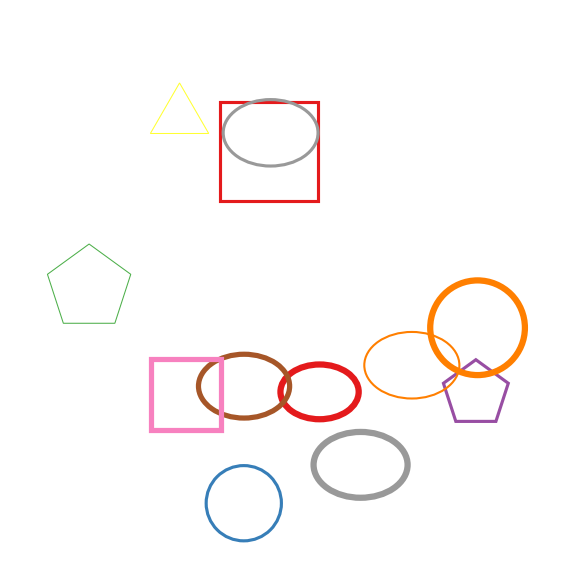[{"shape": "square", "thickness": 1.5, "radius": 0.43, "center": [0.466, 0.737]}, {"shape": "oval", "thickness": 3, "radius": 0.34, "center": [0.553, 0.321]}, {"shape": "circle", "thickness": 1.5, "radius": 0.33, "center": [0.422, 0.128]}, {"shape": "pentagon", "thickness": 0.5, "radius": 0.38, "center": [0.154, 0.501]}, {"shape": "pentagon", "thickness": 1.5, "radius": 0.3, "center": [0.824, 0.317]}, {"shape": "circle", "thickness": 3, "radius": 0.41, "center": [0.827, 0.432]}, {"shape": "oval", "thickness": 1, "radius": 0.41, "center": [0.713, 0.367]}, {"shape": "triangle", "thickness": 0.5, "radius": 0.29, "center": [0.311, 0.797]}, {"shape": "oval", "thickness": 2.5, "radius": 0.39, "center": [0.423, 0.33]}, {"shape": "square", "thickness": 2.5, "radius": 0.3, "center": [0.322, 0.316]}, {"shape": "oval", "thickness": 1.5, "radius": 0.41, "center": [0.469, 0.769]}, {"shape": "oval", "thickness": 3, "radius": 0.41, "center": [0.624, 0.194]}]